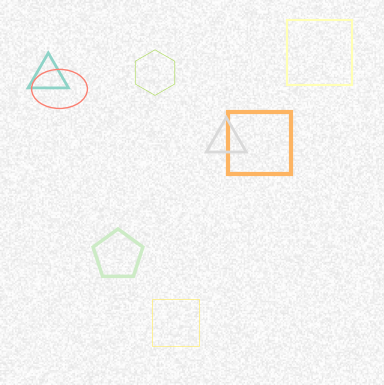[{"shape": "triangle", "thickness": 2, "radius": 0.3, "center": [0.125, 0.802]}, {"shape": "square", "thickness": 1.5, "radius": 0.42, "center": [0.829, 0.863]}, {"shape": "oval", "thickness": 1, "radius": 0.36, "center": [0.155, 0.769]}, {"shape": "square", "thickness": 3, "radius": 0.41, "center": [0.674, 0.628]}, {"shape": "hexagon", "thickness": 0.5, "radius": 0.3, "center": [0.403, 0.811]}, {"shape": "triangle", "thickness": 2, "radius": 0.3, "center": [0.588, 0.635]}, {"shape": "pentagon", "thickness": 2.5, "radius": 0.34, "center": [0.306, 0.337]}, {"shape": "square", "thickness": 0.5, "radius": 0.3, "center": [0.455, 0.162]}]